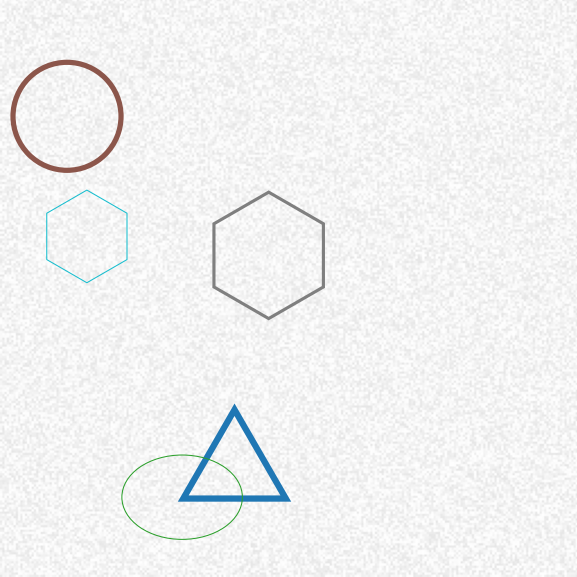[{"shape": "triangle", "thickness": 3, "radius": 0.51, "center": [0.406, 0.187]}, {"shape": "oval", "thickness": 0.5, "radius": 0.52, "center": [0.315, 0.138]}, {"shape": "circle", "thickness": 2.5, "radius": 0.47, "center": [0.116, 0.798]}, {"shape": "hexagon", "thickness": 1.5, "radius": 0.55, "center": [0.465, 0.557]}, {"shape": "hexagon", "thickness": 0.5, "radius": 0.4, "center": [0.15, 0.59]}]